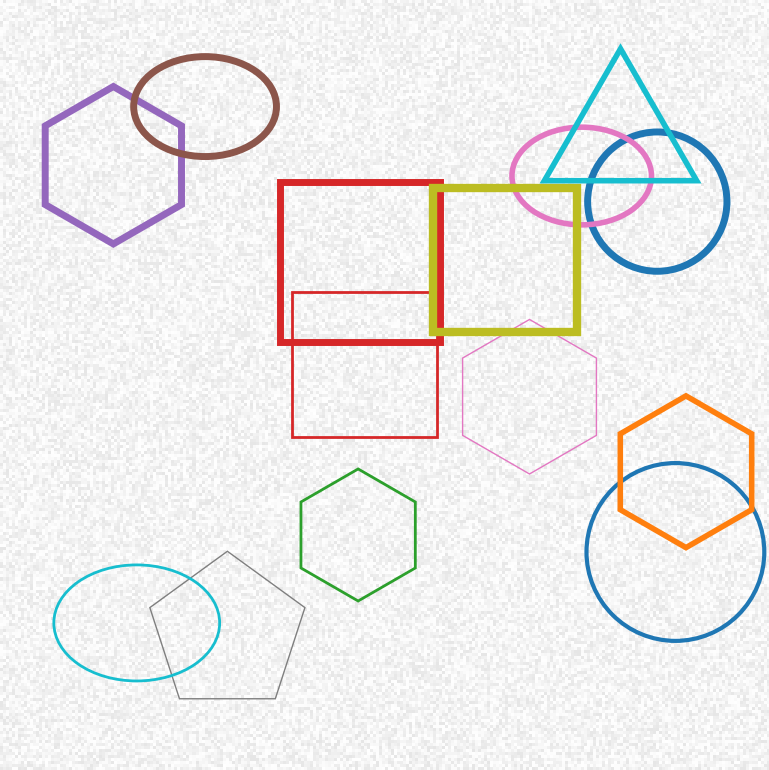[{"shape": "circle", "thickness": 1.5, "radius": 0.58, "center": [0.877, 0.283]}, {"shape": "circle", "thickness": 2.5, "radius": 0.45, "center": [0.854, 0.738]}, {"shape": "hexagon", "thickness": 2, "radius": 0.49, "center": [0.891, 0.387]}, {"shape": "hexagon", "thickness": 1, "radius": 0.43, "center": [0.465, 0.305]}, {"shape": "square", "thickness": 2.5, "radius": 0.52, "center": [0.468, 0.66]}, {"shape": "square", "thickness": 1, "radius": 0.47, "center": [0.473, 0.527]}, {"shape": "hexagon", "thickness": 2.5, "radius": 0.51, "center": [0.147, 0.785]}, {"shape": "oval", "thickness": 2.5, "radius": 0.46, "center": [0.266, 0.862]}, {"shape": "oval", "thickness": 2, "radius": 0.45, "center": [0.755, 0.771]}, {"shape": "hexagon", "thickness": 0.5, "radius": 0.5, "center": [0.688, 0.485]}, {"shape": "pentagon", "thickness": 0.5, "radius": 0.53, "center": [0.295, 0.178]}, {"shape": "square", "thickness": 3, "radius": 0.47, "center": [0.656, 0.663]}, {"shape": "oval", "thickness": 1, "radius": 0.54, "center": [0.178, 0.191]}, {"shape": "triangle", "thickness": 2, "radius": 0.57, "center": [0.806, 0.822]}]